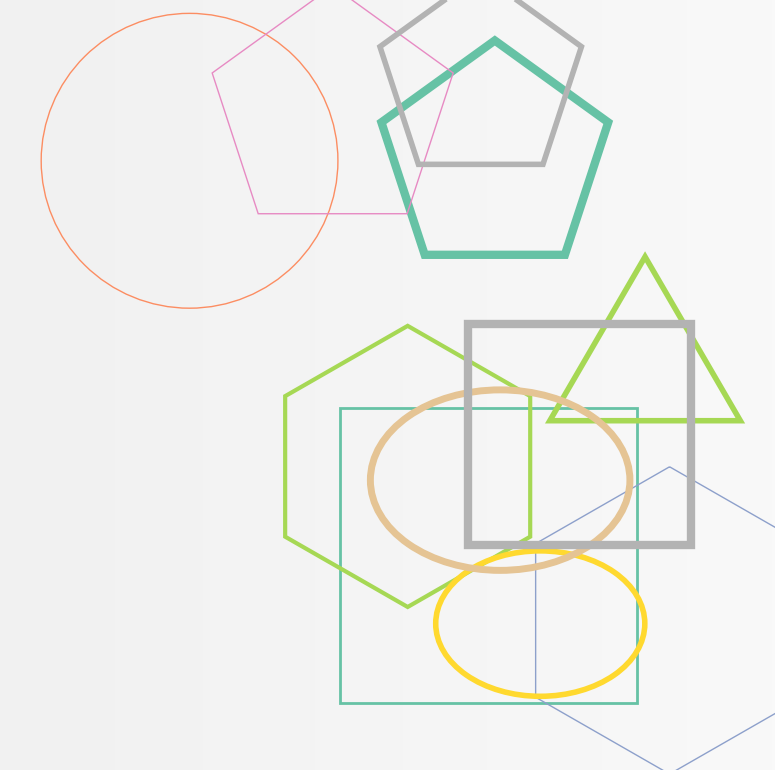[{"shape": "square", "thickness": 1, "radius": 0.96, "center": [0.63, 0.279]}, {"shape": "pentagon", "thickness": 3, "radius": 0.77, "center": [0.638, 0.794]}, {"shape": "circle", "thickness": 0.5, "radius": 0.96, "center": [0.245, 0.791]}, {"shape": "hexagon", "thickness": 0.5, "radius": 1.0, "center": [0.864, 0.194]}, {"shape": "pentagon", "thickness": 0.5, "radius": 0.82, "center": [0.429, 0.855]}, {"shape": "triangle", "thickness": 2, "radius": 0.71, "center": [0.832, 0.525]}, {"shape": "hexagon", "thickness": 1.5, "radius": 0.91, "center": [0.526, 0.394]}, {"shape": "oval", "thickness": 2, "radius": 0.67, "center": [0.697, 0.19]}, {"shape": "oval", "thickness": 2.5, "radius": 0.84, "center": [0.645, 0.376]}, {"shape": "pentagon", "thickness": 2, "radius": 0.68, "center": [0.62, 0.897]}, {"shape": "square", "thickness": 3, "radius": 0.72, "center": [0.748, 0.436]}]